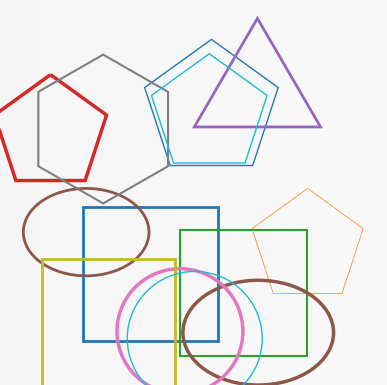[{"shape": "pentagon", "thickness": 1, "radius": 0.91, "center": [0.546, 0.717]}, {"shape": "square", "thickness": 2, "radius": 0.87, "center": [0.388, 0.289]}, {"shape": "pentagon", "thickness": 0.5, "radius": 0.75, "center": [0.794, 0.36]}, {"shape": "square", "thickness": 1.5, "radius": 0.82, "center": [0.628, 0.239]}, {"shape": "pentagon", "thickness": 2.5, "radius": 0.76, "center": [0.13, 0.654]}, {"shape": "triangle", "thickness": 2, "radius": 0.94, "center": [0.664, 0.764]}, {"shape": "oval", "thickness": 2.5, "radius": 0.97, "center": [0.666, 0.136]}, {"shape": "oval", "thickness": 2, "radius": 0.81, "center": [0.222, 0.397]}, {"shape": "circle", "thickness": 2.5, "radius": 0.81, "center": [0.464, 0.14]}, {"shape": "hexagon", "thickness": 1.5, "radius": 0.97, "center": [0.266, 0.665]}, {"shape": "square", "thickness": 2, "radius": 0.86, "center": [0.279, 0.156]}, {"shape": "circle", "thickness": 1, "radius": 0.87, "center": [0.503, 0.121]}, {"shape": "pentagon", "thickness": 1, "radius": 0.78, "center": [0.54, 0.704]}]